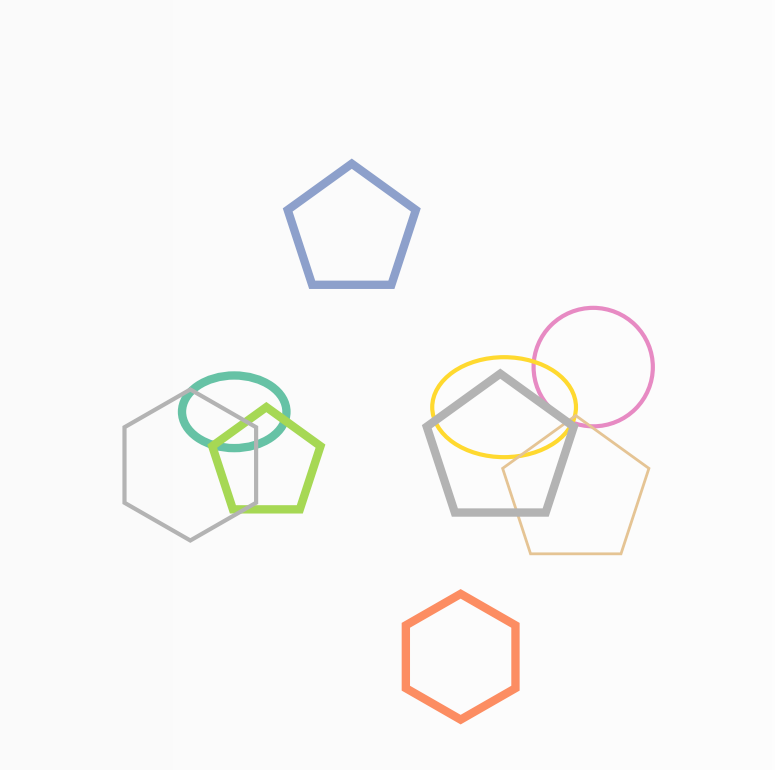[{"shape": "oval", "thickness": 3, "radius": 0.34, "center": [0.302, 0.465]}, {"shape": "hexagon", "thickness": 3, "radius": 0.41, "center": [0.594, 0.147]}, {"shape": "pentagon", "thickness": 3, "radius": 0.43, "center": [0.454, 0.7]}, {"shape": "circle", "thickness": 1.5, "radius": 0.38, "center": [0.765, 0.523]}, {"shape": "pentagon", "thickness": 3, "radius": 0.37, "center": [0.344, 0.398]}, {"shape": "oval", "thickness": 1.5, "radius": 0.46, "center": [0.65, 0.471]}, {"shape": "pentagon", "thickness": 1, "radius": 0.5, "center": [0.743, 0.361]}, {"shape": "hexagon", "thickness": 1.5, "radius": 0.49, "center": [0.246, 0.396]}, {"shape": "pentagon", "thickness": 3, "radius": 0.5, "center": [0.646, 0.415]}]